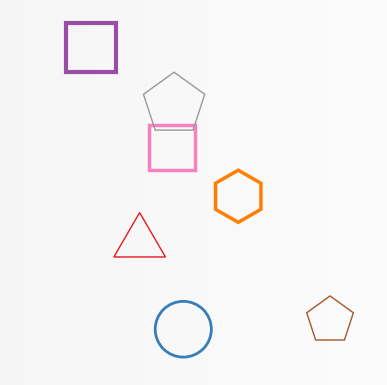[{"shape": "triangle", "thickness": 1, "radius": 0.38, "center": [0.36, 0.371]}, {"shape": "circle", "thickness": 2, "radius": 0.36, "center": [0.473, 0.145]}, {"shape": "square", "thickness": 3, "radius": 0.32, "center": [0.234, 0.876]}, {"shape": "hexagon", "thickness": 2.5, "radius": 0.34, "center": [0.615, 0.49]}, {"shape": "pentagon", "thickness": 1, "radius": 0.32, "center": [0.852, 0.168]}, {"shape": "square", "thickness": 2.5, "radius": 0.3, "center": [0.444, 0.617]}, {"shape": "pentagon", "thickness": 1, "radius": 0.42, "center": [0.449, 0.729]}]